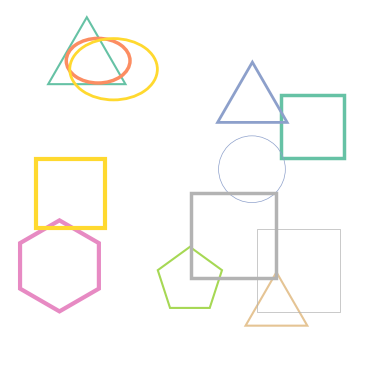[{"shape": "square", "thickness": 2.5, "radius": 0.41, "center": [0.811, 0.672]}, {"shape": "triangle", "thickness": 1.5, "radius": 0.58, "center": [0.225, 0.839]}, {"shape": "oval", "thickness": 2.5, "radius": 0.41, "center": [0.255, 0.842]}, {"shape": "triangle", "thickness": 2, "radius": 0.52, "center": [0.656, 0.734]}, {"shape": "circle", "thickness": 0.5, "radius": 0.43, "center": [0.654, 0.56]}, {"shape": "hexagon", "thickness": 3, "radius": 0.59, "center": [0.154, 0.309]}, {"shape": "pentagon", "thickness": 1.5, "radius": 0.44, "center": [0.493, 0.271]}, {"shape": "oval", "thickness": 2, "radius": 0.57, "center": [0.295, 0.82]}, {"shape": "square", "thickness": 3, "radius": 0.45, "center": [0.182, 0.498]}, {"shape": "triangle", "thickness": 1.5, "radius": 0.46, "center": [0.718, 0.2]}, {"shape": "square", "thickness": 0.5, "radius": 0.54, "center": [0.775, 0.297]}, {"shape": "square", "thickness": 2.5, "radius": 0.55, "center": [0.607, 0.389]}]